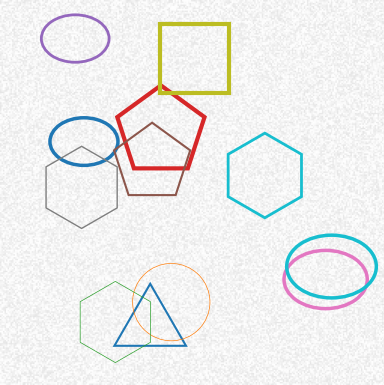[{"shape": "triangle", "thickness": 1.5, "radius": 0.54, "center": [0.39, 0.155]}, {"shape": "oval", "thickness": 2.5, "radius": 0.44, "center": [0.218, 0.632]}, {"shape": "circle", "thickness": 0.5, "radius": 0.5, "center": [0.445, 0.215]}, {"shape": "hexagon", "thickness": 0.5, "radius": 0.53, "center": [0.3, 0.164]}, {"shape": "pentagon", "thickness": 3, "radius": 0.6, "center": [0.418, 0.659]}, {"shape": "oval", "thickness": 2, "radius": 0.44, "center": [0.195, 0.9]}, {"shape": "pentagon", "thickness": 1.5, "radius": 0.52, "center": [0.395, 0.577]}, {"shape": "oval", "thickness": 2.5, "radius": 0.54, "center": [0.846, 0.274]}, {"shape": "hexagon", "thickness": 1, "radius": 0.53, "center": [0.212, 0.513]}, {"shape": "square", "thickness": 3, "radius": 0.45, "center": [0.506, 0.847]}, {"shape": "oval", "thickness": 2.5, "radius": 0.58, "center": [0.861, 0.308]}, {"shape": "hexagon", "thickness": 2, "radius": 0.55, "center": [0.688, 0.544]}]